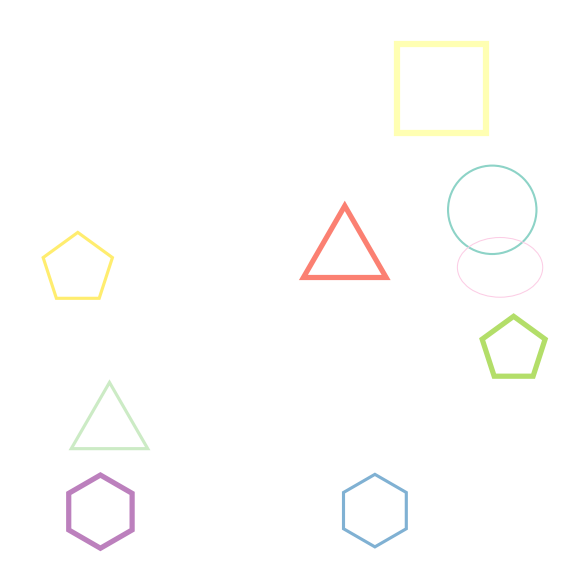[{"shape": "circle", "thickness": 1, "radius": 0.38, "center": [0.852, 0.636]}, {"shape": "square", "thickness": 3, "radius": 0.38, "center": [0.764, 0.846]}, {"shape": "triangle", "thickness": 2.5, "radius": 0.41, "center": [0.597, 0.56]}, {"shape": "hexagon", "thickness": 1.5, "radius": 0.31, "center": [0.649, 0.115]}, {"shape": "pentagon", "thickness": 2.5, "radius": 0.29, "center": [0.889, 0.394]}, {"shape": "oval", "thickness": 0.5, "radius": 0.37, "center": [0.866, 0.536]}, {"shape": "hexagon", "thickness": 2.5, "radius": 0.32, "center": [0.174, 0.113]}, {"shape": "triangle", "thickness": 1.5, "radius": 0.38, "center": [0.19, 0.26]}, {"shape": "pentagon", "thickness": 1.5, "radius": 0.32, "center": [0.135, 0.534]}]